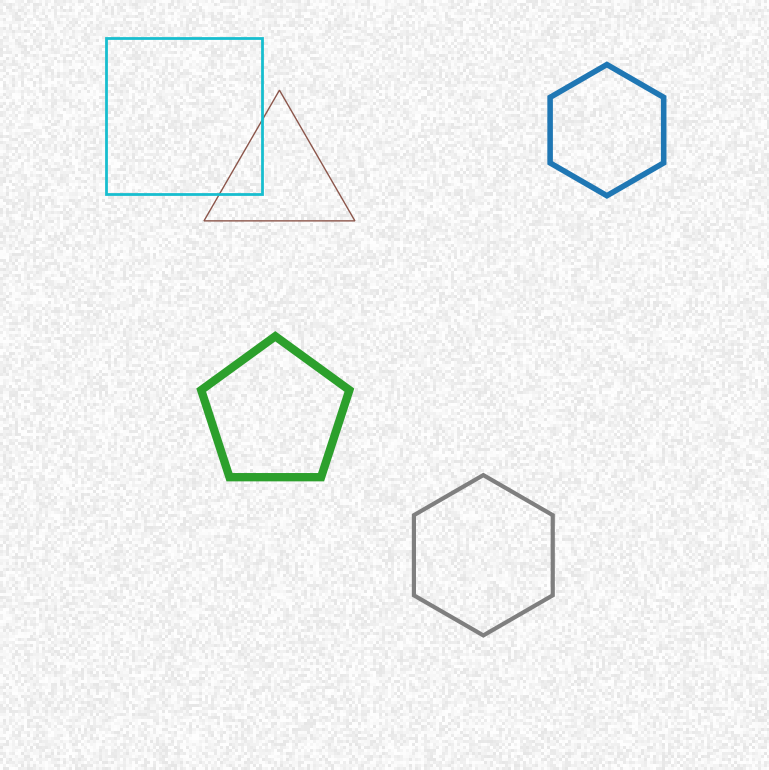[{"shape": "hexagon", "thickness": 2, "radius": 0.43, "center": [0.788, 0.831]}, {"shape": "pentagon", "thickness": 3, "radius": 0.51, "center": [0.358, 0.462]}, {"shape": "triangle", "thickness": 0.5, "radius": 0.57, "center": [0.363, 0.77]}, {"shape": "hexagon", "thickness": 1.5, "radius": 0.52, "center": [0.628, 0.279]}, {"shape": "square", "thickness": 1, "radius": 0.51, "center": [0.239, 0.85]}]